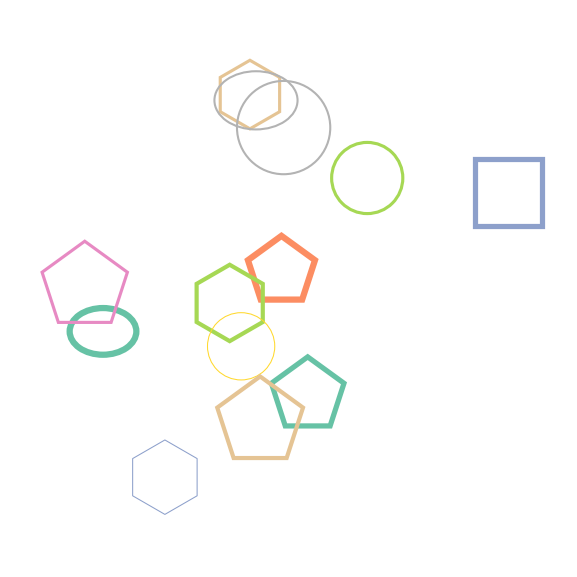[{"shape": "oval", "thickness": 3, "radius": 0.29, "center": [0.178, 0.425]}, {"shape": "pentagon", "thickness": 2.5, "radius": 0.33, "center": [0.533, 0.315]}, {"shape": "pentagon", "thickness": 3, "radius": 0.31, "center": [0.487, 0.53]}, {"shape": "square", "thickness": 2.5, "radius": 0.29, "center": [0.881, 0.666]}, {"shape": "hexagon", "thickness": 0.5, "radius": 0.32, "center": [0.286, 0.173]}, {"shape": "pentagon", "thickness": 1.5, "radius": 0.39, "center": [0.147, 0.504]}, {"shape": "hexagon", "thickness": 2, "radius": 0.33, "center": [0.398, 0.475]}, {"shape": "circle", "thickness": 1.5, "radius": 0.31, "center": [0.636, 0.691]}, {"shape": "circle", "thickness": 0.5, "radius": 0.29, "center": [0.418, 0.399]}, {"shape": "hexagon", "thickness": 1.5, "radius": 0.3, "center": [0.433, 0.835]}, {"shape": "pentagon", "thickness": 2, "radius": 0.39, "center": [0.45, 0.269]}, {"shape": "circle", "thickness": 1, "radius": 0.4, "center": [0.491, 0.778]}, {"shape": "oval", "thickness": 1, "radius": 0.36, "center": [0.443, 0.825]}]